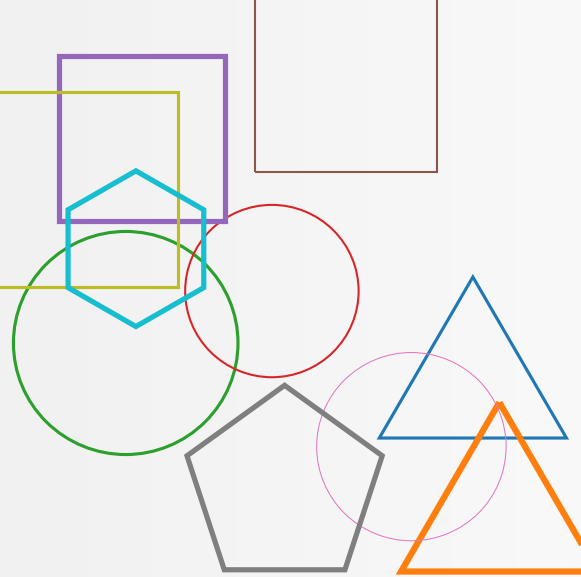[{"shape": "triangle", "thickness": 1.5, "radius": 0.93, "center": [0.814, 0.334]}, {"shape": "triangle", "thickness": 3, "radius": 0.98, "center": [0.859, 0.107]}, {"shape": "circle", "thickness": 1.5, "radius": 0.97, "center": [0.216, 0.405]}, {"shape": "circle", "thickness": 1, "radius": 0.75, "center": [0.468, 0.495]}, {"shape": "square", "thickness": 2.5, "radius": 0.72, "center": [0.244, 0.76]}, {"shape": "square", "thickness": 1, "radius": 0.78, "center": [0.595, 0.859]}, {"shape": "circle", "thickness": 0.5, "radius": 0.81, "center": [0.708, 0.226]}, {"shape": "pentagon", "thickness": 2.5, "radius": 0.88, "center": [0.49, 0.155]}, {"shape": "square", "thickness": 1.5, "radius": 0.85, "center": [0.138, 0.671]}, {"shape": "hexagon", "thickness": 2.5, "radius": 0.67, "center": [0.234, 0.568]}]